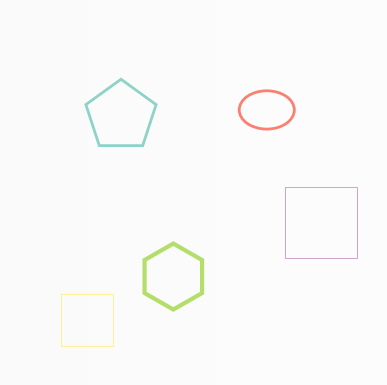[{"shape": "pentagon", "thickness": 2, "radius": 0.48, "center": [0.312, 0.699]}, {"shape": "oval", "thickness": 2, "radius": 0.36, "center": [0.688, 0.714]}, {"shape": "hexagon", "thickness": 3, "radius": 0.43, "center": [0.447, 0.282]}, {"shape": "square", "thickness": 0.5, "radius": 0.46, "center": [0.828, 0.423]}, {"shape": "square", "thickness": 0.5, "radius": 0.34, "center": [0.226, 0.17]}]